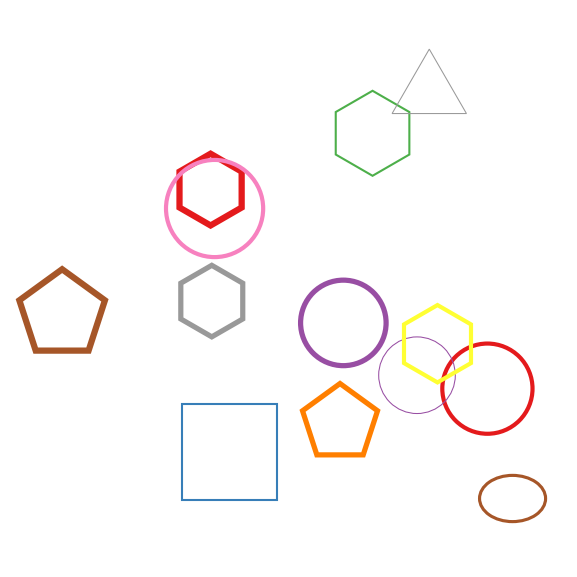[{"shape": "circle", "thickness": 2, "radius": 0.39, "center": [0.844, 0.326]}, {"shape": "hexagon", "thickness": 3, "radius": 0.31, "center": [0.365, 0.671]}, {"shape": "square", "thickness": 1, "radius": 0.41, "center": [0.397, 0.216]}, {"shape": "hexagon", "thickness": 1, "radius": 0.37, "center": [0.645, 0.768]}, {"shape": "circle", "thickness": 0.5, "radius": 0.33, "center": [0.722, 0.349]}, {"shape": "circle", "thickness": 2.5, "radius": 0.37, "center": [0.595, 0.44]}, {"shape": "pentagon", "thickness": 2.5, "radius": 0.34, "center": [0.589, 0.267]}, {"shape": "hexagon", "thickness": 2, "radius": 0.33, "center": [0.758, 0.404]}, {"shape": "oval", "thickness": 1.5, "radius": 0.29, "center": [0.888, 0.136]}, {"shape": "pentagon", "thickness": 3, "radius": 0.39, "center": [0.108, 0.455]}, {"shape": "circle", "thickness": 2, "radius": 0.42, "center": [0.372, 0.638]}, {"shape": "hexagon", "thickness": 2.5, "radius": 0.31, "center": [0.367, 0.478]}, {"shape": "triangle", "thickness": 0.5, "radius": 0.37, "center": [0.743, 0.84]}]